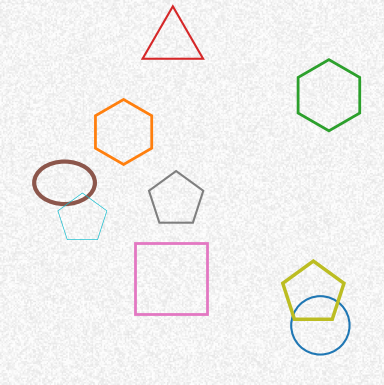[{"shape": "circle", "thickness": 1.5, "radius": 0.38, "center": [0.832, 0.155]}, {"shape": "hexagon", "thickness": 2, "radius": 0.42, "center": [0.321, 0.657]}, {"shape": "hexagon", "thickness": 2, "radius": 0.46, "center": [0.854, 0.753]}, {"shape": "triangle", "thickness": 1.5, "radius": 0.45, "center": [0.449, 0.893]}, {"shape": "oval", "thickness": 3, "radius": 0.39, "center": [0.168, 0.525]}, {"shape": "square", "thickness": 2, "radius": 0.46, "center": [0.444, 0.277]}, {"shape": "pentagon", "thickness": 1.5, "radius": 0.37, "center": [0.457, 0.482]}, {"shape": "pentagon", "thickness": 2.5, "radius": 0.42, "center": [0.814, 0.238]}, {"shape": "pentagon", "thickness": 0.5, "radius": 0.33, "center": [0.214, 0.432]}]